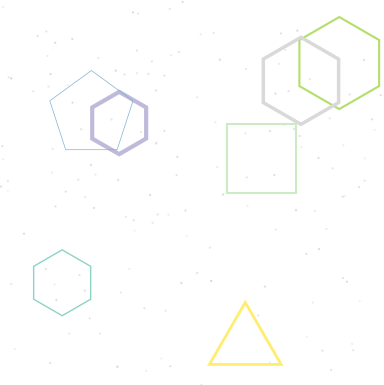[{"shape": "hexagon", "thickness": 1, "radius": 0.43, "center": [0.161, 0.266]}, {"shape": "hexagon", "thickness": 3, "radius": 0.4, "center": [0.31, 0.68]}, {"shape": "pentagon", "thickness": 0.5, "radius": 0.57, "center": [0.237, 0.703]}, {"shape": "hexagon", "thickness": 1.5, "radius": 0.6, "center": [0.881, 0.836]}, {"shape": "hexagon", "thickness": 2.5, "radius": 0.56, "center": [0.782, 0.79]}, {"shape": "square", "thickness": 1.5, "radius": 0.45, "center": [0.68, 0.588]}, {"shape": "triangle", "thickness": 2, "radius": 0.54, "center": [0.637, 0.107]}]